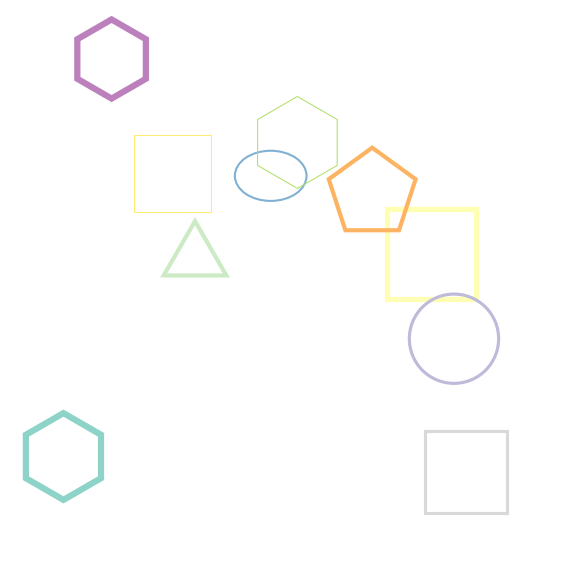[{"shape": "hexagon", "thickness": 3, "radius": 0.38, "center": [0.11, 0.209]}, {"shape": "square", "thickness": 2.5, "radius": 0.39, "center": [0.747, 0.559]}, {"shape": "circle", "thickness": 1.5, "radius": 0.39, "center": [0.786, 0.413]}, {"shape": "oval", "thickness": 1, "radius": 0.31, "center": [0.469, 0.695]}, {"shape": "pentagon", "thickness": 2, "radius": 0.4, "center": [0.644, 0.664]}, {"shape": "hexagon", "thickness": 0.5, "radius": 0.4, "center": [0.515, 0.752]}, {"shape": "square", "thickness": 1.5, "radius": 0.35, "center": [0.807, 0.182]}, {"shape": "hexagon", "thickness": 3, "radius": 0.34, "center": [0.193, 0.897]}, {"shape": "triangle", "thickness": 2, "radius": 0.31, "center": [0.338, 0.553]}, {"shape": "square", "thickness": 0.5, "radius": 0.33, "center": [0.298, 0.699]}]